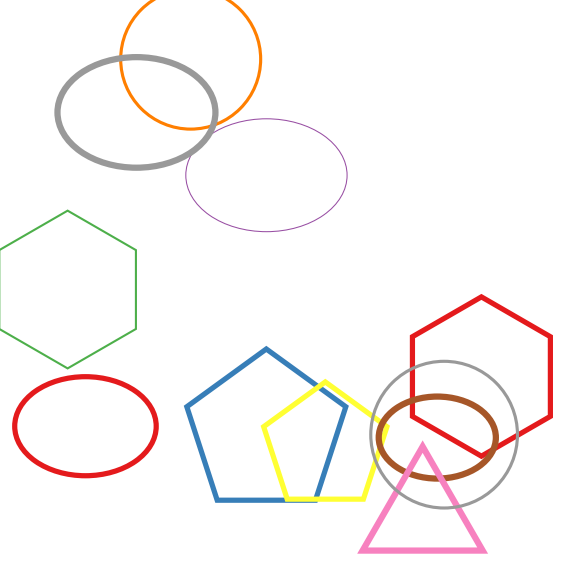[{"shape": "oval", "thickness": 2.5, "radius": 0.61, "center": [0.148, 0.261]}, {"shape": "hexagon", "thickness": 2.5, "radius": 0.69, "center": [0.834, 0.347]}, {"shape": "pentagon", "thickness": 2.5, "radius": 0.72, "center": [0.461, 0.25]}, {"shape": "hexagon", "thickness": 1, "radius": 0.68, "center": [0.117, 0.498]}, {"shape": "oval", "thickness": 0.5, "radius": 0.7, "center": [0.461, 0.696]}, {"shape": "circle", "thickness": 1.5, "radius": 0.61, "center": [0.33, 0.897]}, {"shape": "pentagon", "thickness": 2.5, "radius": 0.56, "center": [0.563, 0.226]}, {"shape": "oval", "thickness": 3, "radius": 0.51, "center": [0.757, 0.241]}, {"shape": "triangle", "thickness": 3, "radius": 0.6, "center": [0.732, 0.106]}, {"shape": "oval", "thickness": 3, "radius": 0.68, "center": [0.236, 0.804]}, {"shape": "circle", "thickness": 1.5, "radius": 0.64, "center": [0.769, 0.246]}]